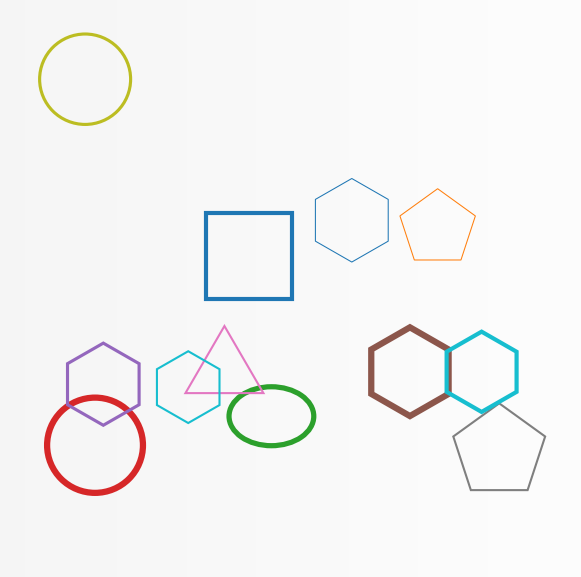[{"shape": "square", "thickness": 2, "radius": 0.37, "center": [0.428, 0.555]}, {"shape": "hexagon", "thickness": 0.5, "radius": 0.36, "center": [0.605, 0.618]}, {"shape": "pentagon", "thickness": 0.5, "radius": 0.34, "center": [0.753, 0.604]}, {"shape": "oval", "thickness": 2.5, "radius": 0.36, "center": [0.467, 0.278]}, {"shape": "circle", "thickness": 3, "radius": 0.41, "center": [0.163, 0.228]}, {"shape": "hexagon", "thickness": 1.5, "radius": 0.36, "center": [0.178, 0.334]}, {"shape": "hexagon", "thickness": 3, "radius": 0.38, "center": [0.705, 0.356]}, {"shape": "triangle", "thickness": 1, "radius": 0.39, "center": [0.386, 0.357]}, {"shape": "pentagon", "thickness": 1, "radius": 0.42, "center": [0.859, 0.218]}, {"shape": "circle", "thickness": 1.5, "radius": 0.39, "center": [0.146, 0.862]}, {"shape": "hexagon", "thickness": 2, "radius": 0.35, "center": [0.829, 0.355]}, {"shape": "hexagon", "thickness": 1, "radius": 0.31, "center": [0.324, 0.329]}]